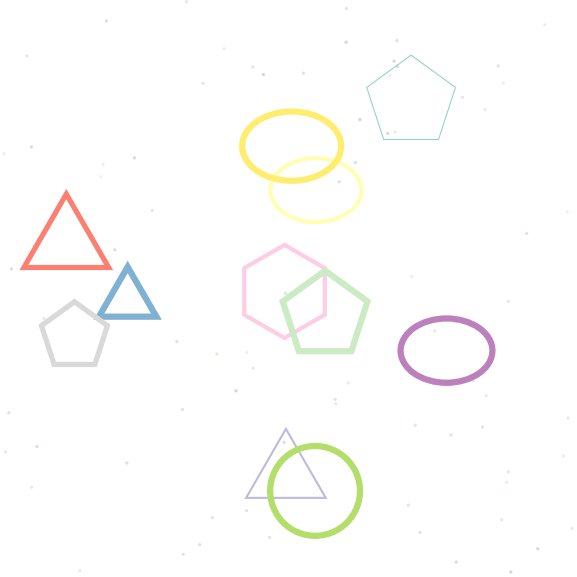[{"shape": "pentagon", "thickness": 0.5, "radius": 0.4, "center": [0.712, 0.823]}, {"shape": "oval", "thickness": 2, "radius": 0.39, "center": [0.547, 0.67]}, {"shape": "triangle", "thickness": 1, "radius": 0.4, "center": [0.495, 0.177]}, {"shape": "triangle", "thickness": 2.5, "radius": 0.42, "center": [0.115, 0.578]}, {"shape": "triangle", "thickness": 3, "radius": 0.29, "center": [0.221, 0.48]}, {"shape": "circle", "thickness": 3, "radius": 0.39, "center": [0.546, 0.149]}, {"shape": "hexagon", "thickness": 2, "radius": 0.4, "center": [0.493, 0.495]}, {"shape": "pentagon", "thickness": 2.5, "radius": 0.3, "center": [0.129, 0.417]}, {"shape": "oval", "thickness": 3, "radius": 0.4, "center": [0.773, 0.392]}, {"shape": "pentagon", "thickness": 3, "radius": 0.39, "center": [0.563, 0.453]}, {"shape": "oval", "thickness": 3, "radius": 0.43, "center": [0.505, 0.746]}]